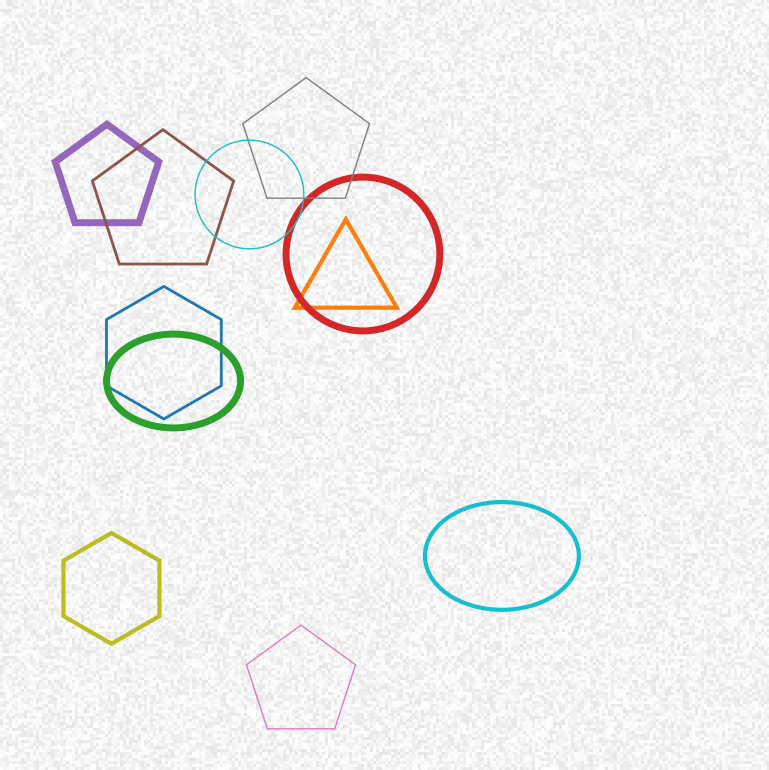[{"shape": "hexagon", "thickness": 1, "radius": 0.43, "center": [0.213, 0.542]}, {"shape": "triangle", "thickness": 1.5, "radius": 0.38, "center": [0.449, 0.639]}, {"shape": "oval", "thickness": 2.5, "radius": 0.44, "center": [0.225, 0.505]}, {"shape": "circle", "thickness": 2.5, "radius": 0.5, "center": [0.471, 0.67]}, {"shape": "pentagon", "thickness": 2.5, "radius": 0.35, "center": [0.139, 0.768]}, {"shape": "pentagon", "thickness": 1, "radius": 0.48, "center": [0.212, 0.735]}, {"shape": "pentagon", "thickness": 0.5, "radius": 0.37, "center": [0.391, 0.114]}, {"shape": "pentagon", "thickness": 0.5, "radius": 0.43, "center": [0.398, 0.813]}, {"shape": "hexagon", "thickness": 1.5, "radius": 0.36, "center": [0.145, 0.236]}, {"shape": "circle", "thickness": 0.5, "radius": 0.35, "center": [0.324, 0.747]}, {"shape": "oval", "thickness": 1.5, "radius": 0.5, "center": [0.652, 0.278]}]